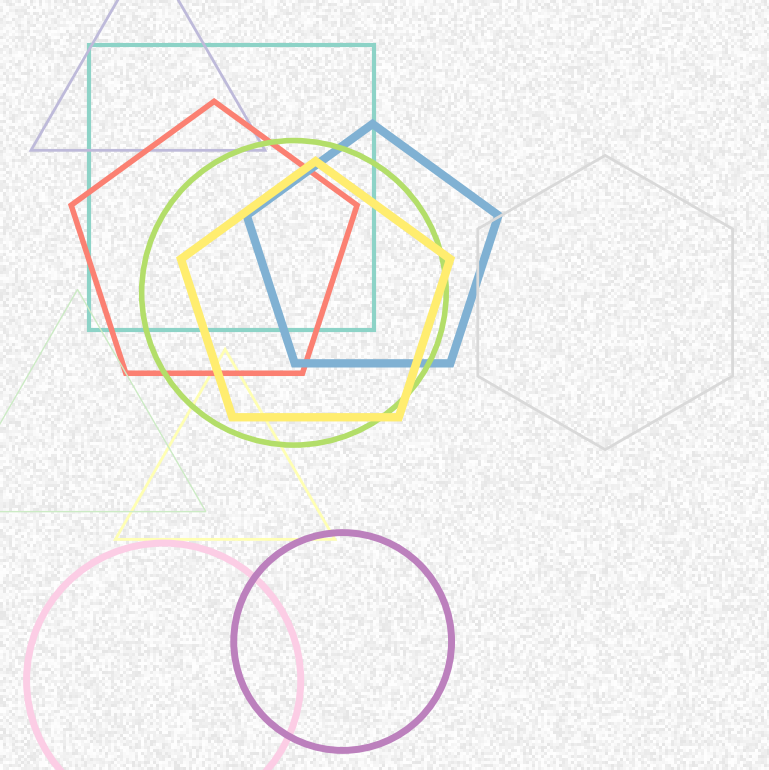[{"shape": "square", "thickness": 1.5, "radius": 0.92, "center": [0.3, 0.756]}, {"shape": "triangle", "thickness": 1, "radius": 0.82, "center": [0.292, 0.382]}, {"shape": "triangle", "thickness": 1, "radius": 0.88, "center": [0.192, 0.893]}, {"shape": "pentagon", "thickness": 2, "radius": 0.98, "center": [0.278, 0.673]}, {"shape": "pentagon", "thickness": 3, "radius": 0.86, "center": [0.484, 0.667]}, {"shape": "circle", "thickness": 2, "radius": 0.99, "center": [0.382, 0.62]}, {"shape": "circle", "thickness": 2.5, "radius": 0.89, "center": [0.213, 0.117]}, {"shape": "hexagon", "thickness": 1, "radius": 0.96, "center": [0.786, 0.607]}, {"shape": "circle", "thickness": 2.5, "radius": 0.71, "center": [0.445, 0.167]}, {"shape": "triangle", "thickness": 0.5, "radius": 0.96, "center": [0.101, 0.432]}, {"shape": "pentagon", "thickness": 3, "radius": 0.92, "center": [0.41, 0.607]}]